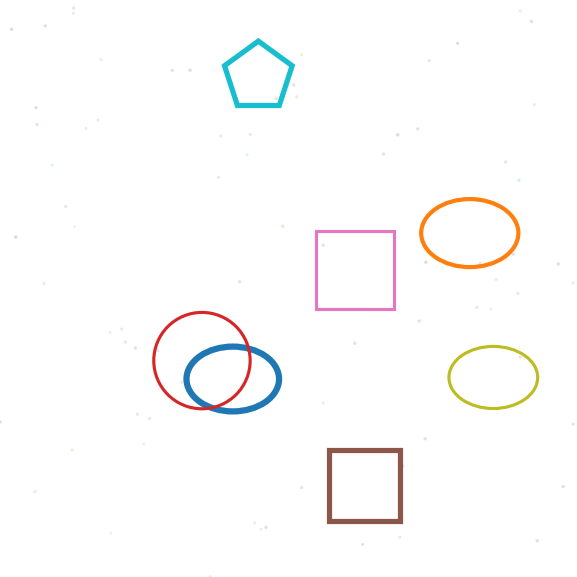[{"shape": "oval", "thickness": 3, "radius": 0.4, "center": [0.403, 0.343]}, {"shape": "oval", "thickness": 2, "radius": 0.42, "center": [0.813, 0.596]}, {"shape": "circle", "thickness": 1.5, "radius": 0.42, "center": [0.35, 0.375]}, {"shape": "square", "thickness": 2.5, "radius": 0.31, "center": [0.631, 0.158]}, {"shape": "square", "thickness": 1.5, "radius": 0.34, "center": [0.615, 0.532]}, {"shape": "oval", "thickness": 1.5, "radius": 0.38, "center": [0.854, 0.346]}, {"shape": "pentagon", "thickness": 2.5, "radius": 0.31, "center": [0.447, 0.866]}]